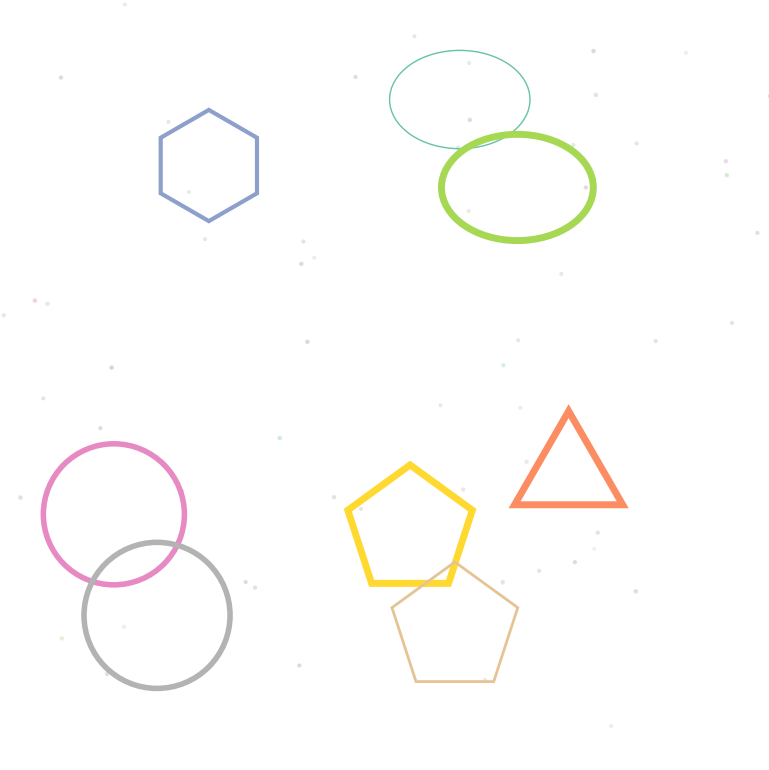[{"shape": "oval", "thickness": 0.5, "radius": 0.46, "center": [0.597, 0.871]}, {"shape": "triangle", "thickness": 2.5, "radius": 0.41, "center": [0.739, 0.385]}, {"shape": "hexagon", "thickness": 1.5, "radius": 0.36, "center": [0.271, 0.785]}, {"shape": "circle", "thickness": 2, "radius": 0.46, "center": [0.148, 0.332]}, {"shape": "oval", "thickness": 2.5, "radius": 0.49, "center": [0.672, 0.757]}, {"shape": "pentagon", "thickness": 2.5, "radius": 0.43, "center": [0.533, 0.311]}, {"shape": "pentagon", "thickness": 1, "radius": 0.43, "center": [0.591, 0.184]}, {"shape": "circle", "thickness": 2, "radius": 0.47, "center": [0.204, 0.201]}]